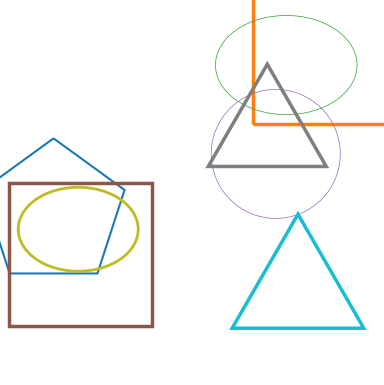[{"shape": "pentagon", "thickness": 1.5, "radius": 0.97, "center": [0.139, 0.447]}, {"shape": "square", "thickness": 2.5, "radius": 0.95, "center": [0.846, 0.866]}, {"shape": "oval", "thickness": 0.5, "radius": 0.92, "center": [0.744, 0.831]}, {"shape": "circle", "thickness": 0.5, "radius": 0.84, "center": [0.716, 0.6]}, {"shape": "square", "thickness": 2.5, "radius": 0.93, "center": [0.21, 0.34]}, {"shape": "triangle", "thickness": 2.5, "radius": 0.89, "center": [0.694, 0.656]}, {"shape": "oval", "thickness": 2, "radius": 0.78, "center": [0.203, 0.405]}, {"shape": "triangle", "thickness": 2.5, "radius": 0.99, "center": [0.774, 0.246]}]